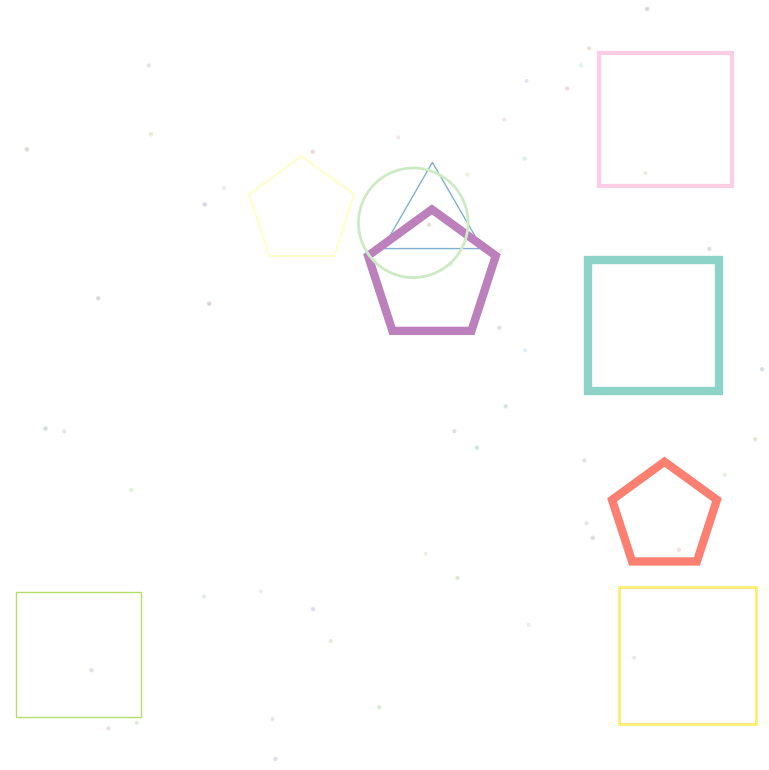[{"shape": "square", "thickness": 3, "radius": 0.43, "center": [0.849, 0.577]}, {"shape": "pentagon", "thickness": 0.5, "radius": 0.36, "center": [0.392, 0.726]}, {"shape": "pentagon", "thickness": 3, "radius": 0.36, "center": [0.863, 0.329]}, {"shape": "triangle", "thickness": 0.5, "radius": 0.37, "center": [0.562, 0.715]}, {"shape": "square", "thickness": 0.5, "radius": 0.4, "center": [0.102, 0.15]}, {"shape": "square", "thickness": 1.5, "radius": 0.43, "center": [0.864, 0.845]}, {"shape": "pentagon", "thickness": 3, "radius": 0.44, "center": [0.561, 0.641]}, {"shape": "circle", "thickness": 1, "radius": 0.36, "center": [0.537, 0.711]}, {"shape": "square", "thickness": 1, "radius": 0.45, "center": [0.893, 0.149]}]